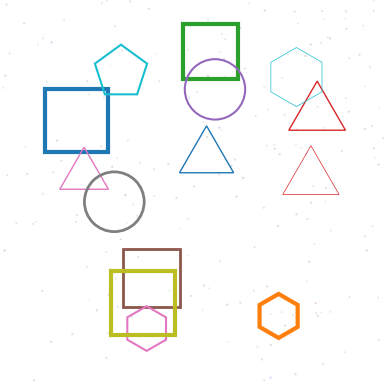[{"shape": "square", "thickness": 3, "radius": 0.41, "center": [0.199, 0.687]}, {"shape": "triangle", "thickness": 1, "radius": 0.41, "center": [0.536, 0.592]}, {"shape": "hexagon", "thickness": 3, "radius": 0.29, "center": [0.724, 0.179]}, {"shape": "square", "thickness": 3, "radius": 0.35, "center": [0.547, 0.866]}, {"shape": "triangle", "thickness": 1, "radius": 0.42, "center": [0.824, 0.704]}, {"shape": "triangle", "thickness": 0.5, "radius": 0.42, "center": [0.808, 0.537]}, {"shape": "circle", "thickness": 1.5, "radius": 0.39, "center": [0.558, 0.768]}, {"shape": "square", "thickness": 2, "radius": 0.37, "center": [0.393, 0.278]}, {"shape": "triangle", "thickness": 1, "radius": 0.36, "center": [0.218, 0.545]}, {"shape": "hexagon", "thickness": 1.5, "radius": 0.29, "center": [0.381, 0.147]}, {"shape": "circle", "thickness": 2, "radius": 0.39, "center": [0.297, 0.476]}, {"shape": "square", "thickness": 3, "radius": 0.42, "center": [0.371, 0.214]}, {"shape": "hexagon", "thickness": 0.5, "radius": 0.38, "center": [0.77, 0.8]}, {"shape": "pentagon", "thickness": 1.5, "radius": 0.36, "center": [0.314, 0.813]}]